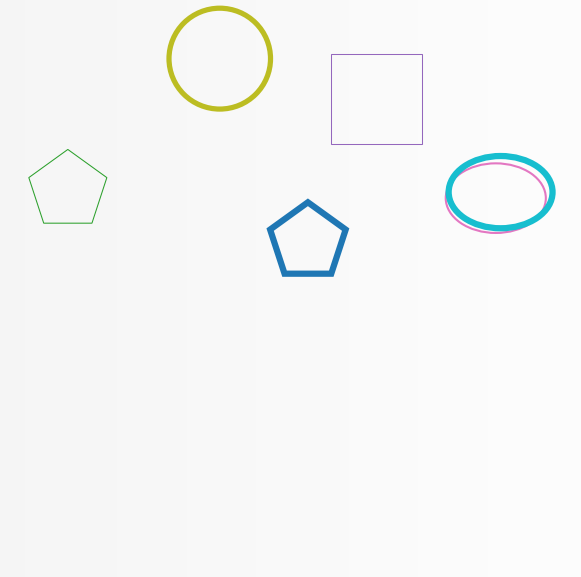[{"shape": "pentagon", "thickness": 3, "radius": 0.34, "center": [0.53, 0.58]}, {"shape": "pentagon", "thickness": 0.5, "radius": 0.35, "center": [0.117, 0.67]}, {"shape": "square", "thickness": 0.5, "radius": 0.39, "center": [0.648, 0.827]}, {"shape": "oval", "thickness": 1, "radius": 0.43, "center": [0.853, 0.656]}, {"shape": "circle", "thickness": 2.5, "radius": 0.44, "center": [0.378, 0.898]}, {"shape": "oval", "thickness": 3, "radius": 0.45, "center": [0.861, 0.666]}]